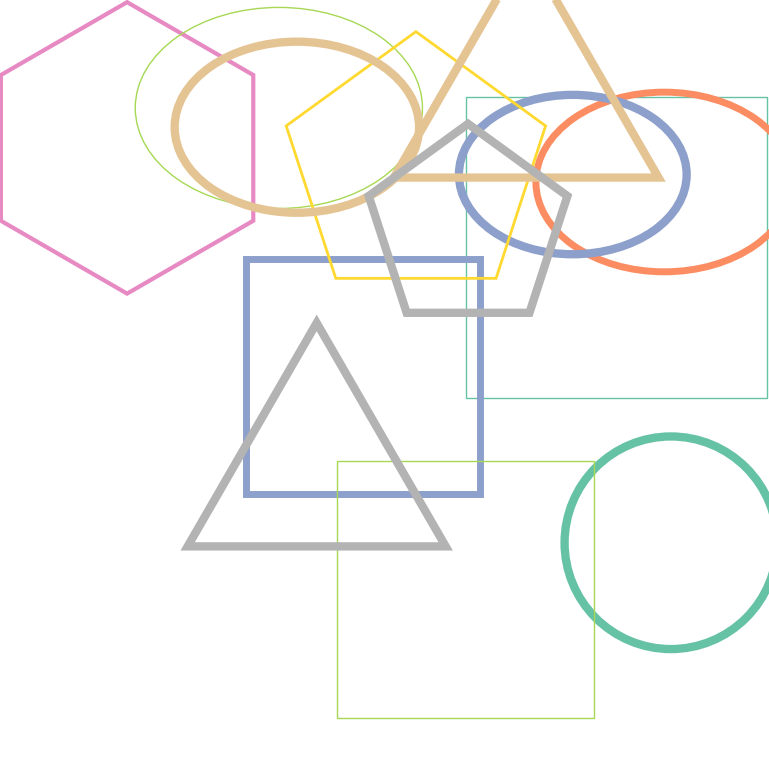[{"shape": "square", "thickness": 0.5, "radius": 0.98, "center": [0.8, 0.678]}, {"shape": "circle", "thickness": 3, "radius": 0.69, "center": [0.871, 0.295]}, {"shape": "oval", "thickness": 2.5, "radius": 0.83, "center": [0.863, 0.764]}, {"shape": "square", "thickness": 2.5, "radius": 0.76, "center": [0.471, 0.511]}, {"shape": "oval", "thickness": 3, "radius": 0.74, "center": [0.744, 0.773]}, {"shape": "hexagon", "thickness": 1.5, "radius": 0.95, "center": [0.165, 0.808]}, {"shape": "oval", "thickness": 0.5, "radius": 0.93, "center": [0.362, 0.86]}, {"shape": "square", "thickness": 0.5, "radius": 0.83, "center": [0.604, 0.234]}, {"shape": "pentagon", "thickness": 1, "radius": 0.89, "center": [0.54, 0.782]}, {"shape": "triangle", "thickness": 3, "radius": 0.99, "center": [0.683, 0.869]}, {"shape": "oval", "thickness": 3, "radius": 0.79, "center": [0.386, 0.835]}, {"shape": "triangle", "thickness": 3, "radius": 0.97, "center": [0.411, 0.387]}, {"shape": "pentagon", "thickness": 3, "radius": 0.68, "center": [0.608, 0.704]}]